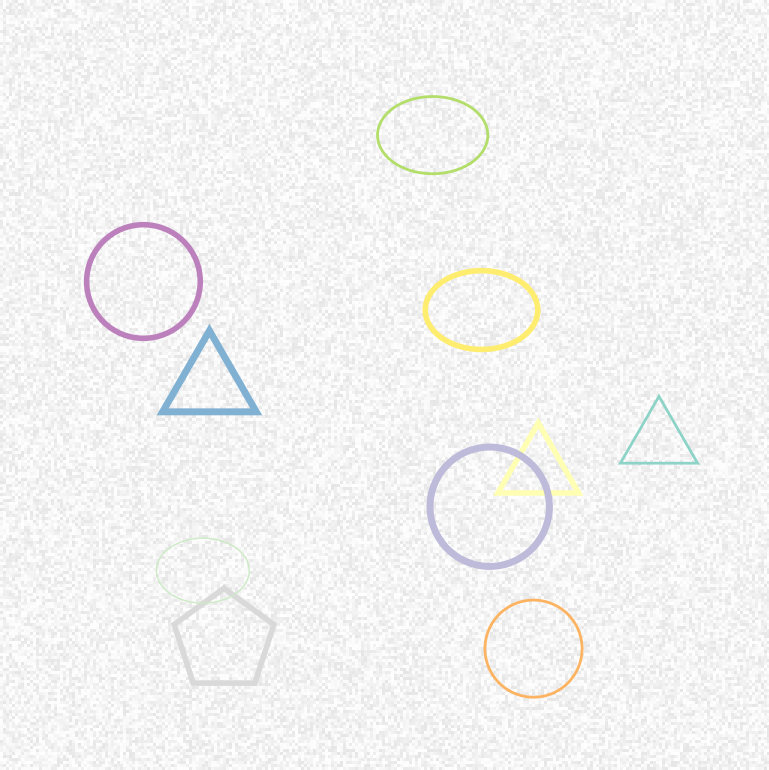[{"shape": "triangle", "thickness": 1, "radius": 0.29, "center": [0.856, 0.427]}, {"shape": "triangle", "thickness": 2, "radius": 0.3, "center": [0.699, 0.39]}, {"shape": "circle", "thickness": 2.5, "radius": 0.39, "center": [0.636, 0.342]}, {"shape": "triangle", "thickness": 2.5, "radius": 0.35, "center": [0.272, 0.5]}, {"shape": "circle", "thickness": 1, "radius": 0.32, "center": [0.693, 0.158]}, {"shape": "oval", "thickness": 1, "radius": 0.36, "center": [0.562, 0.824]}, {"shape": "pentagon", "thickness": 2, "radius": 0.34, "center": [0.291, 0.168]}, {"shape": "circle", "thickness": 2, "radius": 0.37, "center": [0.186, 0.634]}, {"shape": "oval", "thickness": 0.5, "radius": 0.3, "center": [0.263, 0.259]}, {"shape": "oval", "thickness": 2, "radius": 0.37, "center": [0.625, 0.597]}]